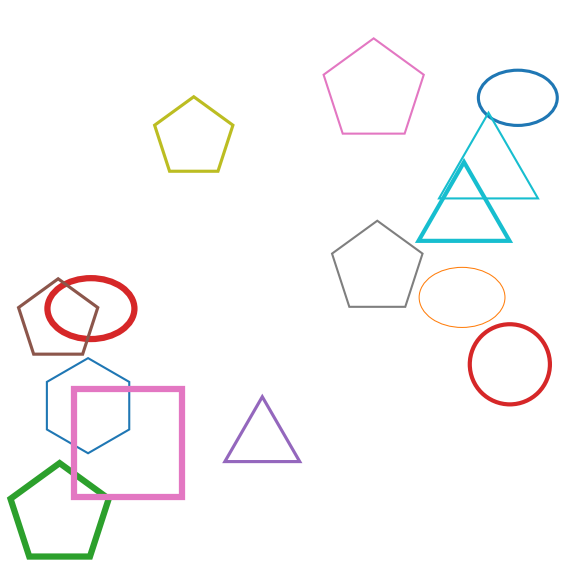[{"shape": "oval", "thickness": 1.5, "radius": 0.34, "center": [0.897, 0.83]}, {"shape": "hexagon", "thickness": 1, "radius": 0.41, "center": [0.152, 0.297]}, {"shape": "oval", "thickness": 0.5, "radius": 0.37, "center": [0.8, 0.484]}, {"shape": "pentagon", "thickness": 3, "radius": 0.45, "center": [0.103, 0.108]}, {"shape": "oval", "thickness": 3, "radius": 0.38, "center": [0.157, 0.465]}, {"shape": "circle", "thickness": 2, "radius": 0.35, "center": [0.883, 0.368]}, {"shape": "triangle", "thickness": 1.5, "radius": 0.37, "center": [0.454, 0.237]}, {"shape": "pentagon", "thickness": 1.5, "radius": 0.36, "center": [0.101, 0.444]}, {"shape": "pentagon", "thickness": 1, "radius": 0.46, "center": [0.647, 0.842]}, {"shape": "square", "thickness": 3, "radius": 0.47, "center": [0.221, 0.232]}, {"shape": "pentagon", "thickness": 1, "radius": 0.41, "center": [0.653, 0.534]}, {"shape": "pentagon", "thickness": 1.5, "radius": 0.36, "center": [0.336, 0.76]}, {"shape": "triangle", "thickness": 2, "radius": 0.45, "center": [0.803, 0.628]}, {"shape": "triangle", "thickness": 1, "radius": 0.49, "center": [0.846, 0.705]}]